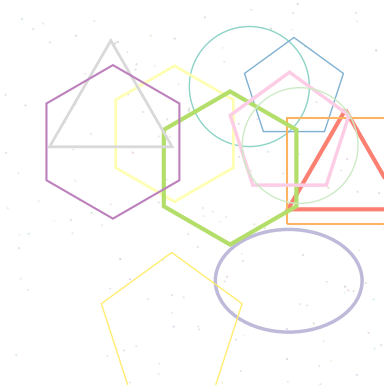[{"shape": "circle", "thickness": 1, "radius": 0.78, "center": [0.648, 0.775]}, {"shape": "hexagon", "thickness": 2, "radius": 0.88, "center": [0.453, 0.653]}, {"shape": "oval", "thickness": 2.5, "radius": 0.95, "center": [0.75, 0.271]}, {"shape": "triangle", "thickness": 3, "radius": 0.86, "center": [0.897, 0.542]}, {"shape": "pentagon", "thickness": 1, "radius": 0.68, "center": [0.763, 0.768]}, {"shape": "square", "thickness": 1.5, "radius": 0.68, "center": [0.881, 0.556]}, {"shape": "hexagon", "thickness": 3, "radius": 0.99, "center": [0.598, 0.564]}, {"shape": "pentagon", "thickness": 2.5, "radius": 0.81, "center": [0.752, 0.65]}, {"shape": "triangle", "thickness": 2, "radius": 0.92, "center": [0.288, 0.711]}, {"shape": "hexagon", "thickness": 1.5, "radius": 1.0, "center": [0.293, 0.632]}, {"shape": "circle", "thickness": 1, "radius": 0.75, "center": [0.78, 0.622]}, {"shape": "pentagon", "thickness": 1, "radius": 0.96, "center": [0.446, 0.152]}]